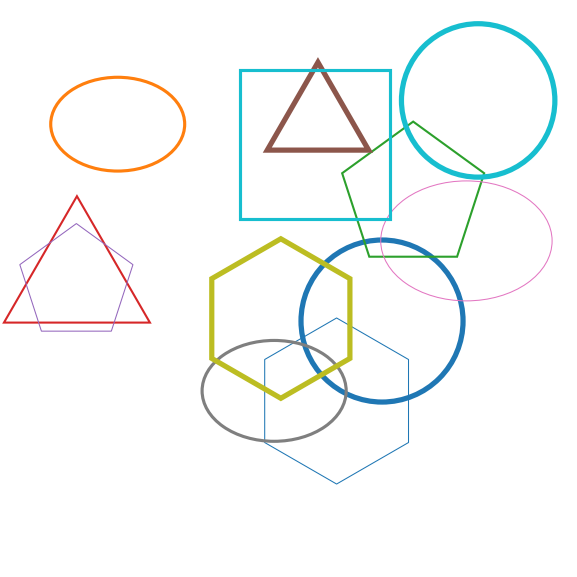[{"shape": "hexagon", "thickness": 0.5, "radius": 0.72, "center": [0.583, 0.305]}, {"shape": "circle", "thickness": 2.5, "radius": 0.7, "center": [0.662, 0.443]}, {"shape": "oval", "thickness": 1.5, "radius": 0.58, "center": [0.204, 0.784]}, {"shape": "pentagon", "thickness": 1, "radius": 0.65, "center": [0.715, 0.659]}, {"shape": "triangle", "thickness": 1, "radius": 0.73, "center": [0.133, 0.513]}, {"shape": "pentagon", "thickness": 0.5, "radius": 0.51, "center": [0.132, 0.509]}, {"shape": "triangle", "thickness": 2.5, "radius": 0.51, "center": [0.551, 0.79]}, {"shape": "oval", "thickness": 0.5, "radius": 0.74, "center": [0.808, 0.582]}, {"shape": "oval", "thickness": 1.5, "radius": 0.62, "center": [0.475, 0.322]}, {"shape": "hexagon", "thickness": 2.5, "radius": 0.69, "center": [0.486, 0.448]}, {"shape": "square", "thickness": 1.5, "radius": 0.65, "center": [0.545, 0.749]}, {"shape": "circle", "thickness": 2.5, "radius": 0.66, "center": [0.828, 0.825]}]